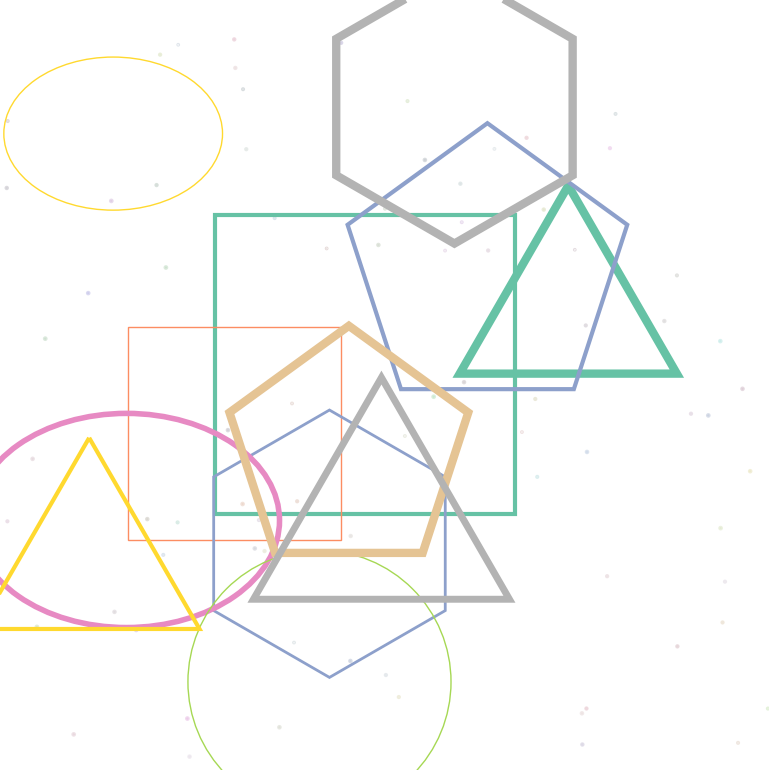[{"shape": "square", "thickness": 1.5, "radius": 0.97, "center": [0.474, 0.527]}, {"shape": "triangle", "thickness": 3, "radius": 0.81, "center": [0.738, 0.596]}, {"shape": "square", "thickness": 0.5, "radius": 0.69, "center": [0.305, 0.438]}, {"shape": "hexagon", "thickness": 1, "radius": 0.87, "center": [0.428, 0.294]}, {"shape": "pentagon", "thickness": 1.5, "radius": 0.95, "center": [0.633, 0.649]}, {"shape": "oval", "thickness": 2, "radius": 0.99, "center": [0.164, 0.324]}, {"shape": "circle", "thickness": 0.5, "radius": 0.85, "center": [0.415, 0.114]}, {"shape": "triangle", "thickness": 1.5, "radius": 0.83, "center": [0.116, 0.266]}, {"shape": "oval", "thickness": 0.5, "radius": 0.71, "center": [0.147, 0.826]}, {"shape": "pentagon", "thickness": 3, "radius": 0.82, "center": [0.453, 0.414]}, {"shape": "triangle", "thickness": 2.5, "radius": 0.96, "center": [0.495, 0.318]}, {"shape": "hexagon", "thickness": 3, "radius": 0.89, "center": [0.59, 0.861]}]